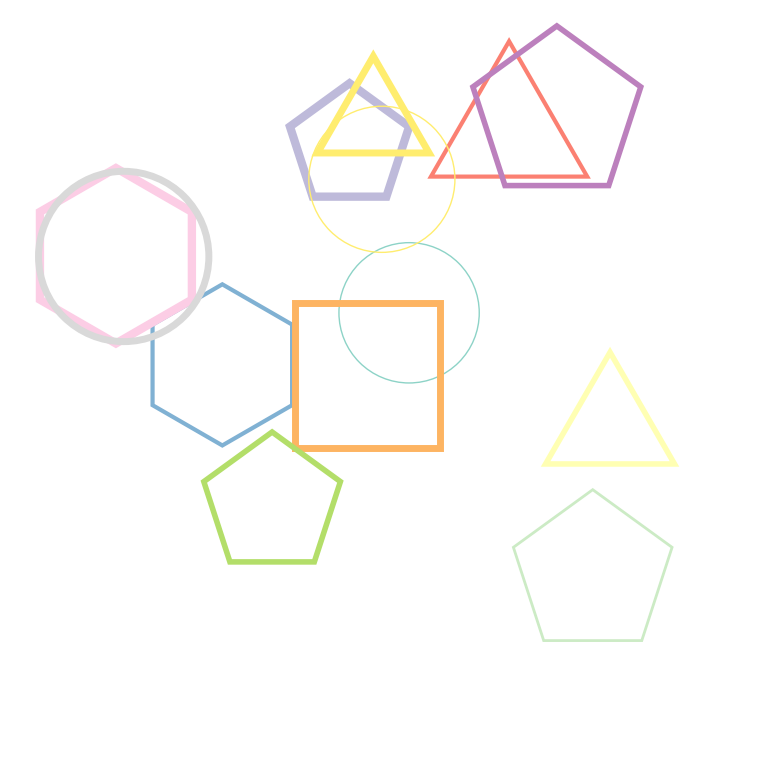[{"shape": "circle", "thickness": 0.5, "radius": 0.46, "center": [0.531, 0.594]}, {"shape": "triangle", "thickness": 2, "radius": 0.48, "center": [0.792, 0.446]}, {"shape": "pentagon", "thickness": 3, "radius": 0.41, "center": [0.454, 0.81]}, {"shape": "triangle", "thickness": 1.5, "radius": 0.59, "center": [0.661, 0.829]}, {"shape": "hexagon", "thickness": 1.5, "radius": 0.52, "center": [0.289, 0.526]}, {"shape": "square", "thickness": 2.5, "radius": 0.47, "center": [0.477, 0.512]}, {"shape": "pentagon", "thickness": 2, "radius": 0.47, "center": [0.353, 0.346]}, {"shape": "hexagon", "thickness": 3, "radius": 0.57, "center": [0.151, 0.668]}, {"shape": "circle", "thickness": 2.5, "radius": 0.55, "center": [0.161, 0.667]}, {"shape": "pentagon", "thickness": 2, "radius": 0.57, "center": [0.723, 0.852]}, {"shape": "pentagon", "thickness": 1, "radius": 0.54, "center": [0.77, 0.256]}, {"shape": "circle", "thickness": 0.5, "radius": 0.47, "center": [0.496, 0.767]}, {"shape": "triangle", "thickness": 2.5, "radius": 0.42, "center": [0.485, 0.843]}]